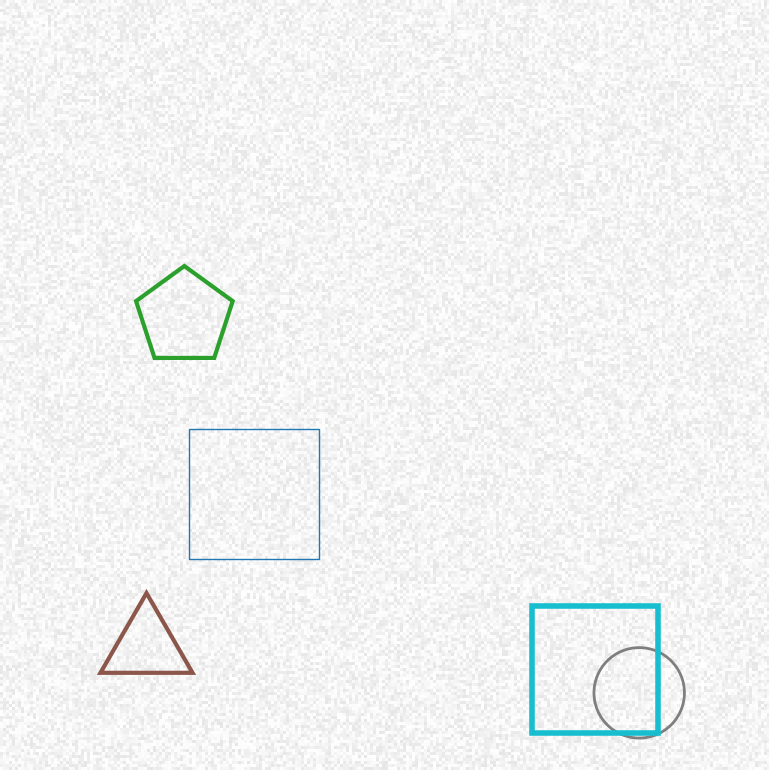[{"shape": "square", "thickness": 0.5, "radius": 0.42, "center": [0.33, 0.359]}, {"shape": "pentagon", "thickness": 1.5, "radius": 0.33, "center": [0.239, 0.589]}, {"shape": "triangle", "thickness": 1.5, "radius": 0.35, "center": [0.19, 0.161]}, {"shape": "circle", "thickness": 1, "radius": 0.29, "center": [0.83, 0.1]}, {"shape": "square", "thickness": 2, "radius": 0.41, "center": [0.773, 0.13]}]